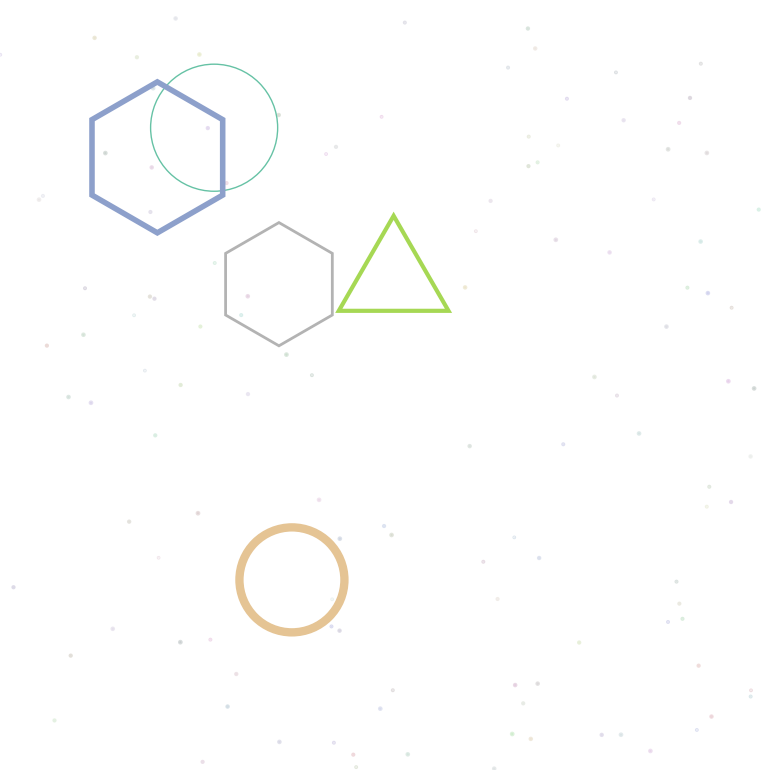[{"shape": "circle", "thickness": 0.5, "radius": 0.41, "center": [0.278, 0.834]}, {"shape": "hexagon", "thickness": 2, "radius": 0.49, "center": [0.204, 0.796]}, {"shape": "triangle", "thickness": 1.5, "radius": 0.41, "center": [0.511, 0.637]}, {"shape": "circle", "thickness": 3, "radius": 0.34, "center": [0.379, 0.247]}, {"shape": "hexagon", "thickness": 1, "radius": 0.4, "center": [0.362, 0.631]}]